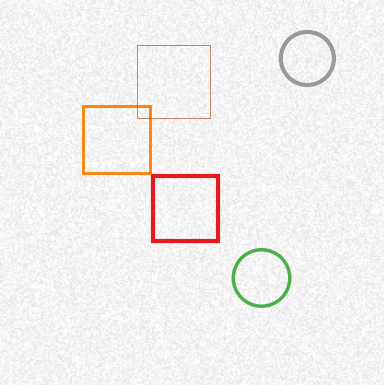[{"shape": "square", "thickness": 3, "radius": 0.42, "center": [0.482, 0.458]}, {"shape": "circle", "thickness": 2.5, "radius": 0.37, "center": [0.679, 0.278]}, {"shape": "square", "thickness": 2, "radius": 0.44, "center": [0.302, 0.637]}, {"shape": "square", "thickness": 0.5, "radius": 0.47, "center": [0.45, 0.788]}, {"shape": "circle", "thickness": 3, "radius": 0.35, "center": [0.798, 0.848]}]